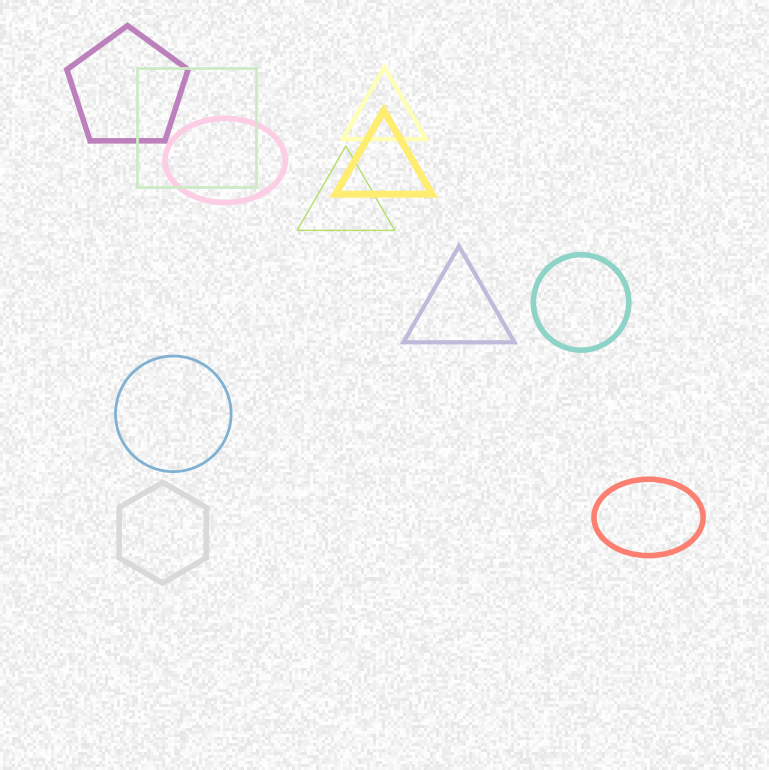[{"shape": "circle", "thickness": 2, "radius": 0.31, "center": [0.755, 0.607]}, {"shape": "triangle", "thickness": 1.5, "radius": 0.31, "center": [0.499, 0.851]}, {"shape": "triangle", "thickness": 1.5, "radius": 0.42, "center": [0.596, 0.597]}, {"shape": "oval", "thickness": 2, "radius": 0.35, "center": [0.842, 0.328]}, {"shape": "circle", "thickness": 1, "radius": 0.38, "center": [0.225, 0.463]}, {"shape": "triangle", "thickness": 0.5, "radius": 0.37, "center": [0.449, 0.737]}, {"shape": "oval", "thickness": 2, "radius": 0.39, "center": [0.292, 0.792]}, {"shape": "hexagon", "thickness": 2, "radius": 0.33, "center": [0.211, 0.308]}, {"shape": "pentagon", "thickness": 2, "radius": 0.41, "center": [0.166, 0.884]}, {"shape": "square", "thickness": 1, "radius": 0.39, "center": [0.255, 0.834]}, {"shape": "triangle", "thickness": 2.5, "radius": 0.36, "center": [0.498, 0.784]}]